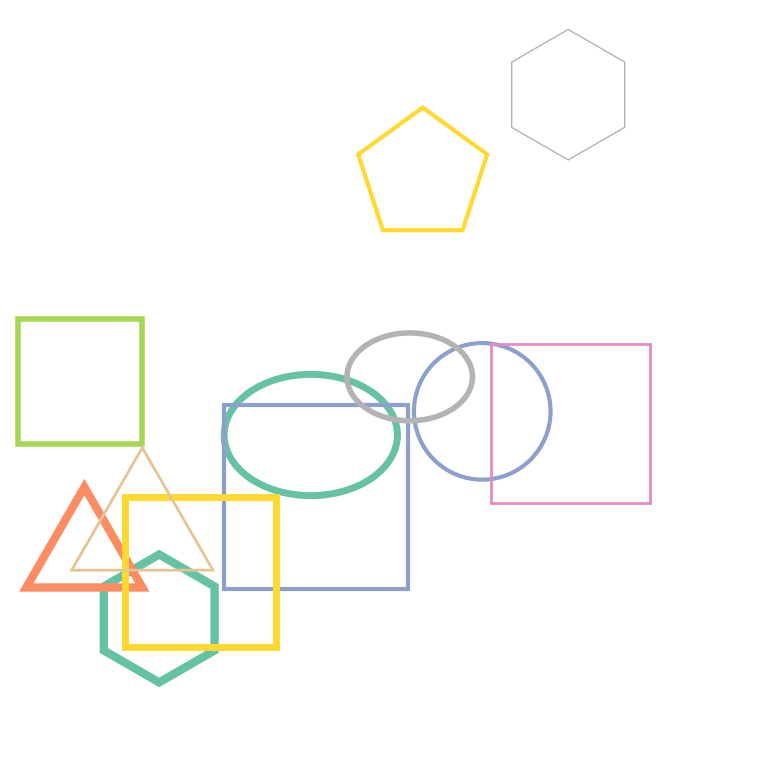[{"shape": "oval", "thickness": 2.5, "radius": 0.56, "center": [0.404, 0.435]}, {"shape": "hexagon", "thickness": 3, "radius": 0.42, "center": [0.207, 0.197]}, {"shape": "triangle", "thickness": 3, "radius": 0.43, "center": [0.11, 0.281]}, {"shape": "square", "thickness": 1.5, "radius": 0.6, "center": [0.41, 0.354]}, {"shape": "circle", "thickness": 1.5, "radius": 0.44, "center": [0.626, 0.466]}, {"shape": "square", "thickness": 1, "radius": 0.51, "center": [0.741, 0.45]}, {"shape": "square", "thickness": 2, "radius": 0.4, "center": [0.104, 0.504]}, {"shape": "pentagon", "thickness": 1.5, "radius": 0.44, "center": [0.549, 0.772]}, {"shape": "square", "thickness": 2.5, "radius": 0.49, "center": [0.26, 0.257]}, {"shape": "triangle", "thickness": 1, "radius": 0.53, "center": [0.185, 0.313]}, {"shape": "oval", "thickness": 2, "radius": 0.41, "center": [0.532, 0.511]}, {"shape": "hexagon", "thickness": 0.5, "radius": 0.42, "center": [0.738, 0.877]}]